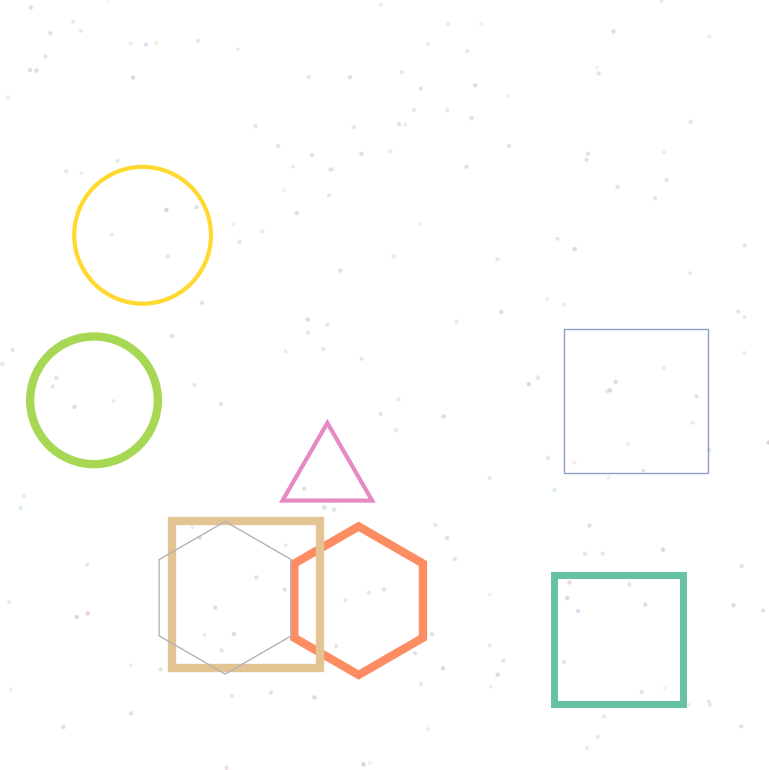[{"shape": "square", "thickness": 2.5, "radius": 0.42, "center": [0.803, 0.17]}, {"shape": "hexagon", "thickness": 3, "radius": 0.48, "center": [0.466, 0.22]}, {"shape": "square", "thickness": 0.5, "radius": 0.47, "center": [0.826, 0.479]}, {"shape": "triangle", "thickness": 1.5, "radius": 0.34, "center": [0.425, 0.384]}, {"shape": "circle", "thickness": 3, "radius": 0.41, "center": [0.122, 0.48]}, {"shape": "circle", "thickness": 1.5, "radius": 0.44, "center": [0.185, 0.694]}, {"shape": "square", "thickness": 3, "radius": 0.48, "center": [0.319, 0.228]}, {"shape": "hexagon", "thickness": 0.5, "radius": 0.5, "center": [0.292, 0.224]}]